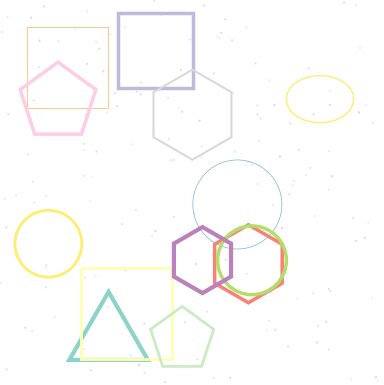[{"shape": "triangle", "thickness": 3, "radius": 0.59, "center": [0.282, 0.124]}, {"shape": "square", "thickness": 2, "radius": 0.59, "center": [0.329, 0.185]}, {"shape": "square", "thickness": 2.5, "radius": 0.49, "center": [0.404, 0.869]}, {"shape": "hexagon", "thickness": 2.5, "radius": 0.51, "center": [0.645, 0.315]}, {"shape": "circle", "thickness": 0.5, "radius": 0.58, "center": [0.617, 0.469]}, {"shape": "square", "thickness": 0.5, "radius": 0.52, "center": [0.175, 0.825]}, {"shape": "circle", "thickness": 2.5, "radius": 0.45, "center": [0.654, 0.324]}, {"shape": "pentagon", "thickness": 2.5, "radius": 0.52, "center": [0.151, 0.735]}, {"shape": "hexagon", "thickness": 1.5, "radius": 0.58, "center": [0.5, 0.702]}, {"shape": "hexagon", "thickness": 3, "radius": 0.43, "center": [0.526, 0.324]}, {"shape": "pentagon", "thickness": 2, "radius": 0.43, "center": [0.473, 0.118]}, {"shape": "circle", "thickness": 2, "radius": 0.43, "center": [0.126, 0.367]}, {"shape": "oval", "thickness": 1, "radius": 0.44, "center": [0.831, 0.742]}]